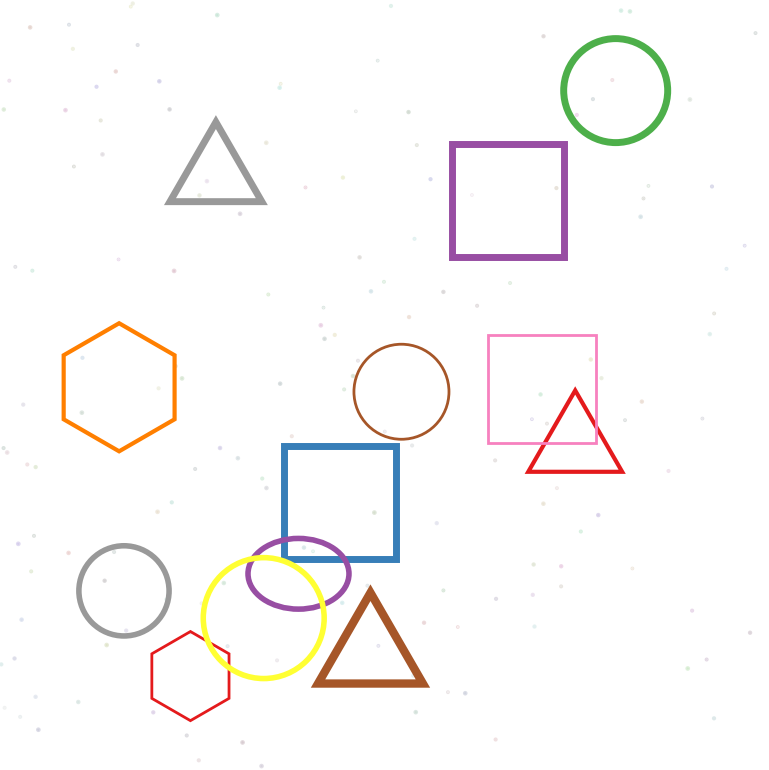[{"shape": "hexagon", "thickness": 1, "radius": 0.29, "center": [0.247, 0.122]}, {"shape": "triangle", "thickness": 1.5, "radius": 0.35, "center": [0.747, 0.423]}, {"shape": "square", "thickness": 2.5, "radius": 0.37, "center": [0.442, 0.347]}, {"shape": "circle", "thickness": 2.5, "radius": 0.34, "center": [0.8, 0.882]}, {"shape": "oval", "thickness": 2, "radius": 0.33, "center": [0.388, 0.255]}, {"shape": "square", "thickness": 2.5, "radius": 0.37, "center": [0.66, 0.74]}, {"shape": "hexagon", "thickness": 1.5, "radius": 0.42, "center": [0.155, 0.497]}, {"shape": "circle", "thickness": 2, "radius": 0.39, "center": [0.342, 0.197]}, {"shape": "circle", "thickness": 1, "radius": 0.31, "center": [0.521, 0.491]}, {"shape": "triangle", "thickness": 3, "radius": 0.39, "center": [0.481, 0.152]}, {"shape": "square", "thickness": 1, "radius": 0.35, "center": [0.704, 0.494]}, {"shape": "triangle", "thickness": 2.5, "radius": 0.34, "center": [0.28, 0.773]}, {"shape": "circle", "thickness": 2, "radius": 0.29, "center": [0.161, 0.233]}]